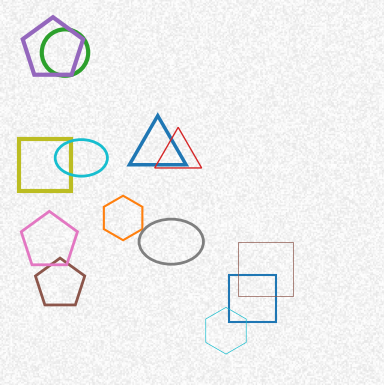[{"shape": "triangle", "thickness": 2.5, "radius": 0.42, "center": [0.41, 0.615]}, {"shape": "square", "thickness": 1.5, "radius": 0.3, "center": [0.655, 0.224]}, {"shape": "hexagon", "thickness": 1.5, "radius": 0.29, "center": [0.32, 0.434]}, {"shape": "circle", "thickness": 3, "radius": 0.3, "center": [0.169, 0.863]}, {"shape": "triangle", "thickness": 1, "radius": 0.35, "center": [0.463, 0.599]}, {"shape": "pentagon", "thickness": 3, "radius": 0.41, "center": [0.138, 0.873]}, {"shape": "pentagon", "thickness": 2, "radius": 0.34, "center": [0.156, 0.262]}, {"shape": "square", "thickness": 0.5, "radius": 0.35, "center": [0.69, 0.302]}, {"shape": "pentagon", "thickness": 2, "radius": 0.38, "center": [0.128, 0.374]}, {"shape": "oval", "thickness": 2, "radius": 0.42, "center": [0.445, 0.372]}, {"shape": "square", "thickness": 3, "radius": 0.34, "center": [0.116, 0.571]}, {"shape": "hexagon", "thickness": 0.5, "radius": 0.3, "center": [0.587, 0.141]}, {"shape": "oval", "thickness": 2, "radius": 0.34, "center": [0.211, 0.59]}]